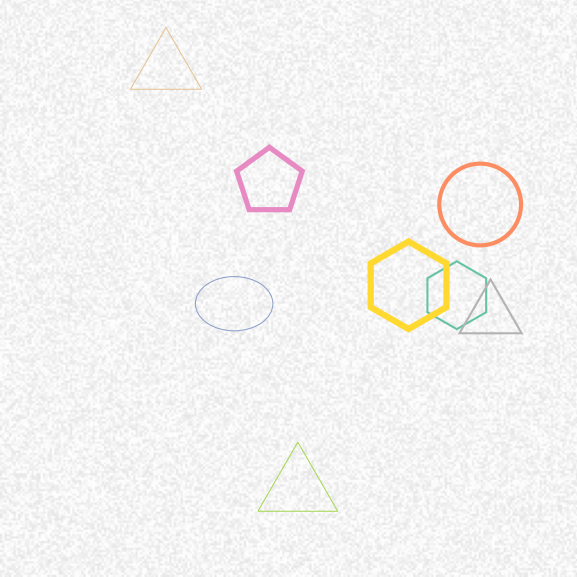[{"shape": "hexagon", "thickness": 1, "radius": 0.29, "center": [0.791, 0.488]}, {"shape": "circle", "thickness": 2, "radius": 0.35, "center": [0.831, 0.645]}, {"shape": "oval", "thickness": 0.5, "radius": 0.34, "center": [0.405, 0.473]}, {"shape": "pentagon", "thickness": 2.5, "radius": 0.3, "center": [0.467, 0.684]}, {"shape": "triangle", "thickness": 0.5, "radius": 0.4, "center": [0.516, 0.154]}, {"shape": "hexagon", "thickness": 3, "radius": 0.38, "center": [0.707, 0.505]}, {"shape": "triangle", "thickness": 0.5, "radius": 0.36, "center": [0.287, 0.88]}, {"shape": "triangle", "thickness": 1, "radius": 0.31, "center": [0.849, 0.453]}]